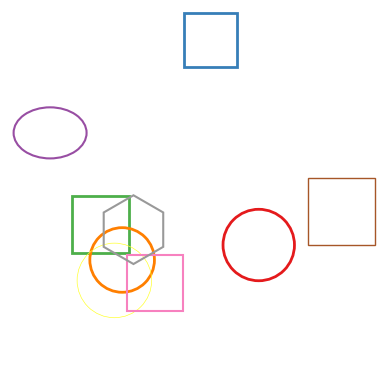[{"shape": "circle", "thickness": 2, "radius": 0.46, "center": [0.672, 0.364]}, {"shape": "square", "thickness": 2, "radius": 0.34, "center": [0.546, 0.896]}, {"shape": "square", "thickness": 2, "radius": 0.37, "center": [0.26, 0.416]}, {"shape": "oval", "thickness": 1.5, "radius": 0.47, "center": [0.13, 0.655]}, {"shape": "circle", "thickness": 2, "radius": 0.42, "center": [0.317, 0.325]}, {"shape": "circle", "thickness": 0.5, "radius": 0.48, "center": [0.297, 0.272]}, {"shape": "square", "thickness": 1, "radius": 0.44, "center": [0.887, 0.451]}, {"shape": "square", "thickness": 1.5, "radius": 0.36, "center": [0.403, 0.264]}, {"shape": "hexagon", "thickness": 1.5, "radius": 0.45, "center": [0.347, 0.403]}]